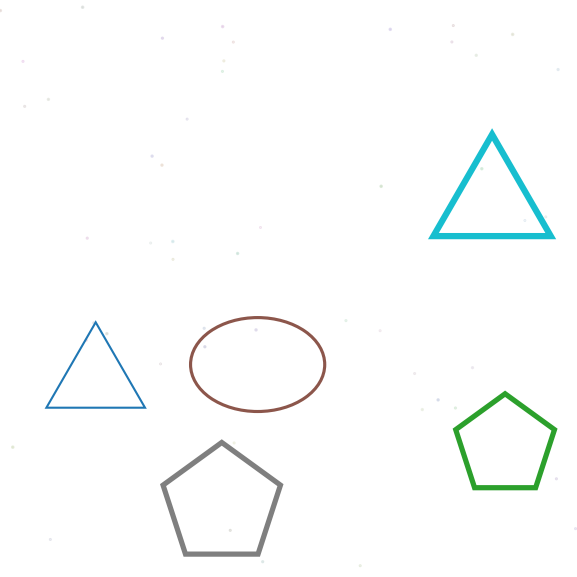[{"shape": "triangle", "thickness": 1, "radius": 0.49, "center": [0.166, 0.342]}, {"shape": "pentagon", "thickness": 2.5, "radius": 0.45, "center": [0.875, 0.227]}, {"shape": "oval", "thickness": 1.5, "radius": 0.58, "center": [0.446, 0.368]}, {"shape": "pentagon", "thickness": 2.5, "radius": 0.53, "center": [0.384, 0.126]}, {"shape": "triangle", "thickness": 3, "radius": 0.59, "center": [0.852, 0.649]}]